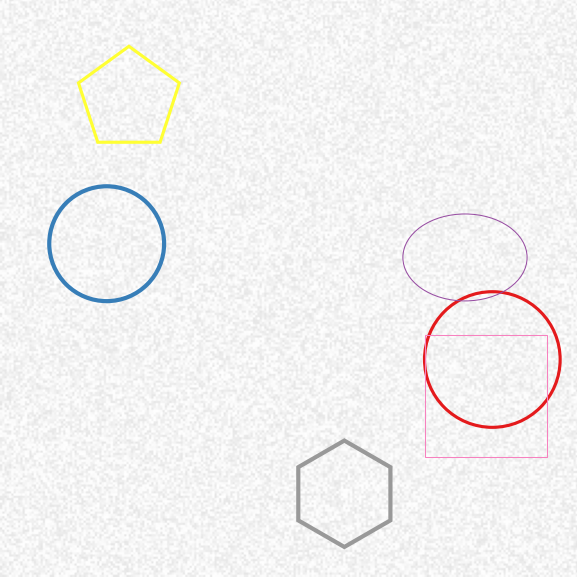[{"shape": "circle", "thickness": 1.5, "radius": 0.59, "center": [0.853, 0.377]}, {"shape": "circle", "thickness": 2, "radius": 0.5, "center": [0.185, 0.577]}, {"shape": "oval", "thickness": 0.5, "radius": 0.54, "center": [0.805, 0.553]}, {"shape": "pentagon", "thickness": 1.5, "radius": 0.46, "center": [0.223, 0.827]}, {"shape": "square", "thickness": 0.5, "radius": 0.53, "center": [0.842, 0.313]}, {"shape": "hexagon", "thickness": 2, "radius": 0.46, "center": [0.596, 0.144]}]